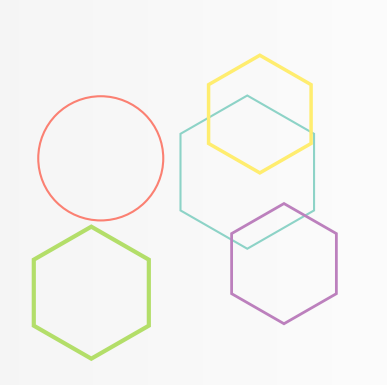[{"shape": "hexagon", "thickness": 1.5, "radius": 0.99, "center": [0.638, 0.553]}, {"shape": "circle", "thickness": 1.5, "radius": 0.81, "center": [0.26, 0.589]}, {"shape": "hexagon", "thickness": 3, "radius": 0.86, "center": [0.236, 0.24]}, {"shape": "hexagon", "thickness": 2, "radius": 0.78, "center": [0.733, 0.315]}, {"shape": "hexagon", "thickness": 2.5, "radius": 0.76, "center": [0.671, 0.704]}]